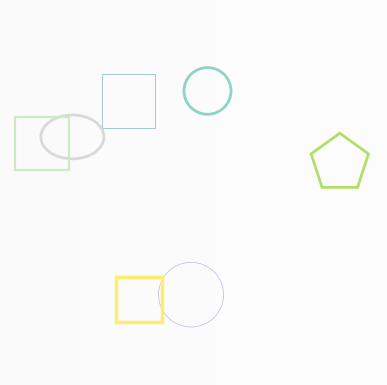[{"shape": "circle", "thickness": 2, "radius": 0.3, "center": [0.535, 0.764]}, {"shape": "circle", "thickness": 0.5, "radius": 0.42, "center": [0.493, 0.235]}, {"shape": "square", "thickness": 0.5, "radius": 0.35, "center": [0.332, 0.738]}, {"shape": "pentagon", "thickness": 2, "radius": 0.39, "center": [0.877, 0.576]}, {"shape": "oval", "thickness": 2, "radius": 0.41, "center": [0.187, 0.644]}, {"shape": "square", "thickness": 1.5, "radius": 0.34, "center": [0.108, 0.627]}, {"shape": "square", "thickness": 2.5, "radius": 0.29, "center": [0.358, 0.223]}]